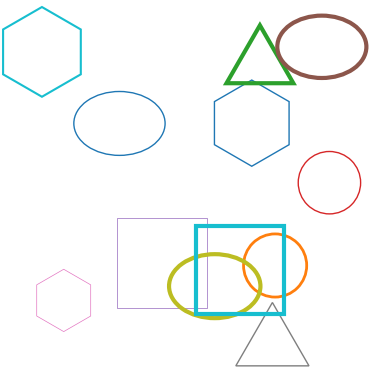[{"shape": "hexagon", "thickness": 1, "radius": 0.56, "center": [0.654, 0.68]}, {"shape": "oval", "thickness": 1, "radius": 0.59, "center": [0.31, 0.679]}, {"shape": "circle", "thickness": 2, "radius": 0.41, "center": [0.715, 0.31]}, {"shape": "triangle", "thickness": 3, "radius": 0.5, "center": [0.675, 0.834]}, {"shape": "circle", "thickness": 1, "radius": 0.41, "center": [0.856, 0.525]}, {"shape": "square", "thickness": 0.5, "radius": 0.58, "center": [0.42, 0.316]}, {"shape": "oval", "thickness": 3, "radius": 0.58, "center": [0.836, 0.878]}, {"shape": "hexagon", "thickness": 0.5, "radius": 0.4, "center": [0.165, 0.22]}, {"shape": "triangle", "thickness": 1, "radius": 0.55, "center": [0.708, 0.105]}, {"shape": "oval", "thickness": 3, "radius": 0.59, "center": [0.558, 0.257]}, {"shape": "hexagon", "thickness": 1.5, "radius": 0.58, "center": [0.109, 0.865]}, {"shape": "square", "thickness": 3, "radius": 0.57, "center": [0.623, 0.299]}]